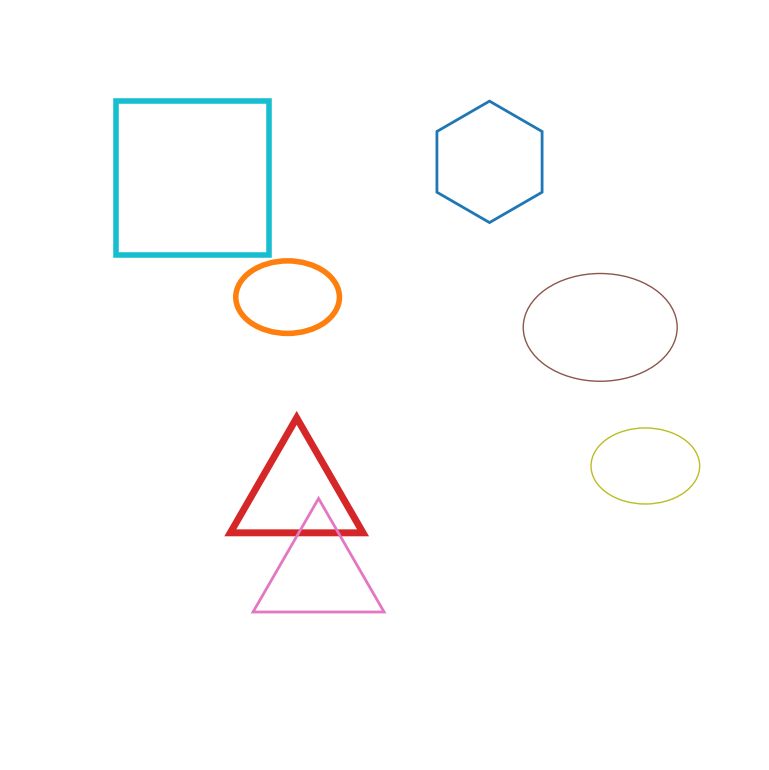[{"shape": "hexagon", "thickness": 1, "radius": 0.39, "center": [0.636, 0.79]}, {"shape": "oval", "thickness": 2, "radius": 0.34, "center": [0.374, 0.614]}, {"shape": "triangle", "thickness": 2.5, "radius": 0.5, "center": [0.385, 0.358]}, {"shape": "oval", "thickness": 0.5, "radius": 0.5, "center": [0.779, 0.575]}, {"shape": "triangle", "thickness": 1, "radius": 0.49, "center": [0.414, 0.254]}, {"shape": "oval", "thickness": 0.5, "radius": 0.35, "center": [0.838, 0.395]}, {"shape": "square", "thickness": 2, "radius": 0.5, "center": [0.25, 0.769]}]